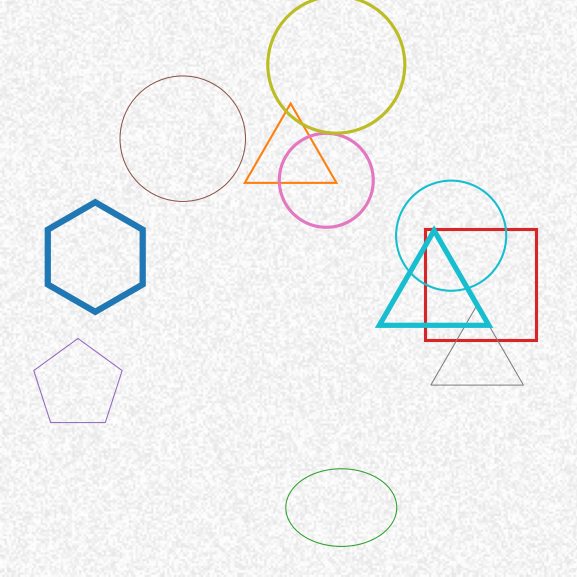[{"shape": "hexagon", "thickness": 3, "radius": 0.47, "center": [0.165, 0.554]}, {"shape": "triangle", "thickness": 1, "radius": 0.46, "center": [0.503, 0.728]}, {"shape": "oval", "thickness": 0.5, "radius": 0.48, "center": [0.591, 0.12]}, {"shape": "square", "thickness": 1.5, "radius": 0.48, "center": [0.832, 0.506]}, {"shape": "pentagon", "thickness": 0.5, "radius": 0.4, "center": [0.135, 0.333]}, {"shape": "circle", "thickness": 0.5, "radius": 0.54, "center": [0.316, 0.759]}, {"shape": "circle", "thickness": 1.5, "radius": 0.41, "center": [0.565, 0.687]}, {"shape": "triangle", "thickness": 0.5, "radius": 0.46, "center": [0.826, 0.379]}, {"shape": "circle", "thickness": 1.5, "radius": 0.59, "center": [0.582, 0.887]}, {"shape": "circle", "thickness": 1, "radius": 0.48, "center": [0.781, 0.591]}, {"shape": "triangle", "thickness": 2.5, "radius": 0.55, "center": [0.752, 0.491]}]